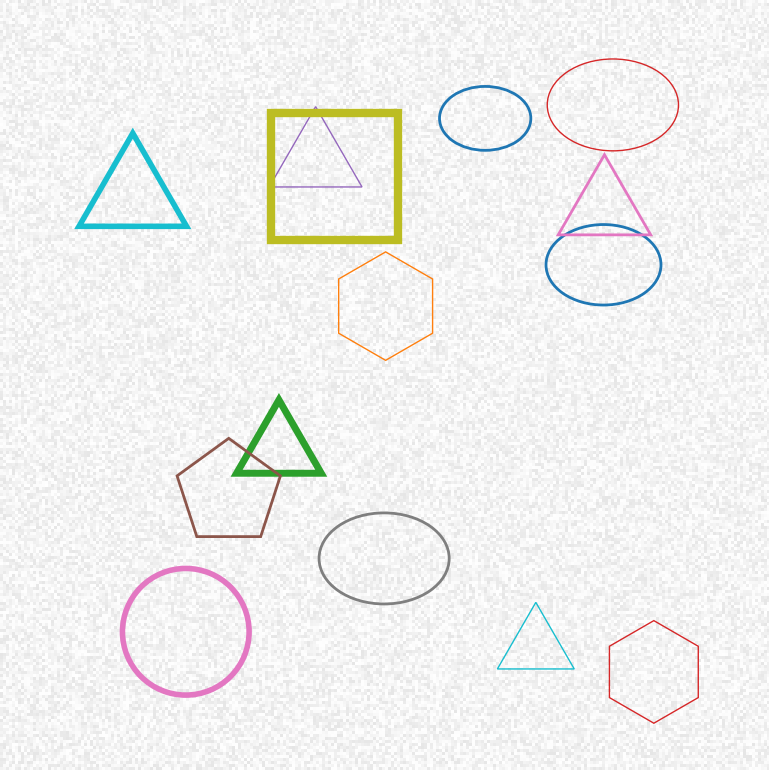[{"shape": "oval", "thickness": 1, "radius": 0.37, "center": [0.784, 0.656]}, {"shape": "oval", "thickness": 1, "radius": 0.3, "center": [0.63, 0.846]}, {"shape": "hexagon", "thickness": 0.5, "radius": 0.35, "center": [0.501, 0.602]}, {"shape": "triangle", "thickness": 2.5, "radius": 0.32, "center": [0.362, 0.417]}, {"shape": "hexagon", "thickness": 0.5, "radius": 0.33, "center": [0.849, 0.127]}, {"shape": "oval", "thickness": 0.5, "radius": 0.43, "center": [0.796, 0.864]}, {"shape": "triangle", "thickness": 0.5, "radius": 0.35, "center": [0.41, 0.792]}, {"shape": "pentagon", "thickness": 1, "radius": 0.35, "center": [0.297, 0.36]}, {"shape": "triangle", "thickness": 1, "radius": 0.35, "center": [0.785, 0.73]}, {"shape": "circle", "thickness": 2, "radius": 0.41, "center": [0.241, 0.18]}, {"shape": "oval", "thickness": 1, "radius": 0.42, "center": [0.499, 0.275]}, {"shape": "square", "thickness": 3, "radius": 0.41, "center": [0.434, 0.771]}, {"shape": "triangle", "thickness": 0.5, "radius": 0.29, "center": [0.696, 0.16]}, {"shape": "triangle", "thickness": 2, "radius": 0.4, "center": [0.172, 0.746]}]